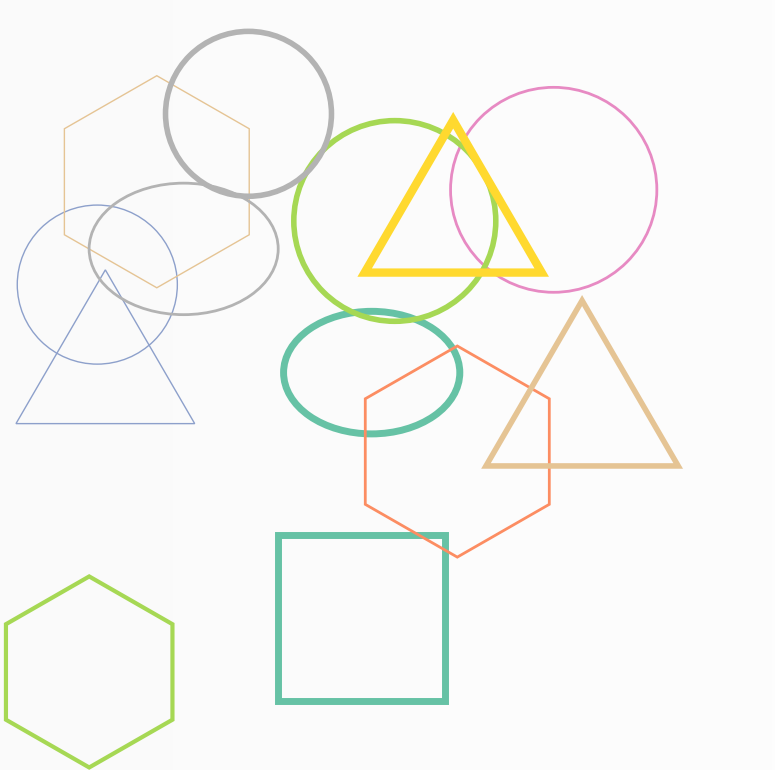[{"shape": "oval", "thickness": 2.5, "radius": 0.57, "center": [0.48, 0.516]}, {"shape": "square", "thickness": 2.5, "radius": 0.54, "center": [0.466, 0.198]}, {"shape": "hexagon", "thickness": 1, "radius": 0.69, "center": [0.59, 0.414]}, {"shape": "triangle", "thickness": 0.5, "radius": 0.67, "center": [0.136, 0.516]}, {"shape": "circle", "thickness": 0.5, "radius": 0.52, "center": [0.126, 0.63]}, {"shape": "circle", "thickness": 1, "radius": 0.67, "center": [0.714, 0.753]}, {"shape": "hexagon", "thickness": 1.5, "radius": 0.62, "center": [0.115, 0.127]}, {"shape": "circle", "thickness": 2, "radius": 0.65, "center": [0.509, 0.713]}, {"shape": "triangle", "thickness": 3, "radius": 0.66, "center": [0.585, 0.712]}, {"shape": "triangle", "thickness": 2, "radius": 0.72, "center": [0.751, 0.466]}, {"shape": "hexagon", "thickness": 0.5, "radius": 0.69, "center": [0.202, 0.764]}, {"shape": "oval", "thickness": 1, "radius": 0.61, "center": [0.237, 0.677]}, {"shape": "circle", "thickness": 2, "radius": 0.54, "center": [0.321, 0.852]}]